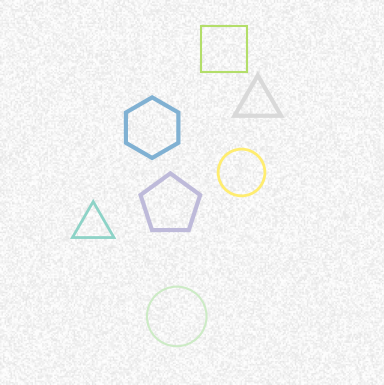[{"shape": "triangle", "thickness": 2, "radius": 0.31, "center": [0.242, 0.414]}, {"shape": "pentagon", "thickness": 3, "radius": 0.41, "center": [0.443, 0.468]}, {"shape": "hexagon", "thickness": 3, "radius": 0.39, "center": [0.395, 0.668]}, {"shape": "square", "thickness": 1.5, "radius": 0.3, "center": [0.581, 0.873]}, {"shape": "triangle", "thickness": 3, "radius": 0.35, "center": [0.67, 0.734]}, {"shape": "circle", "thickness": 1.5, "radius": 0.39, "center": [0.459, 0.178]}, {"shape": "circle", "thickness": 2, "radius": 0.3, "center": [0.627, 0.552]}]